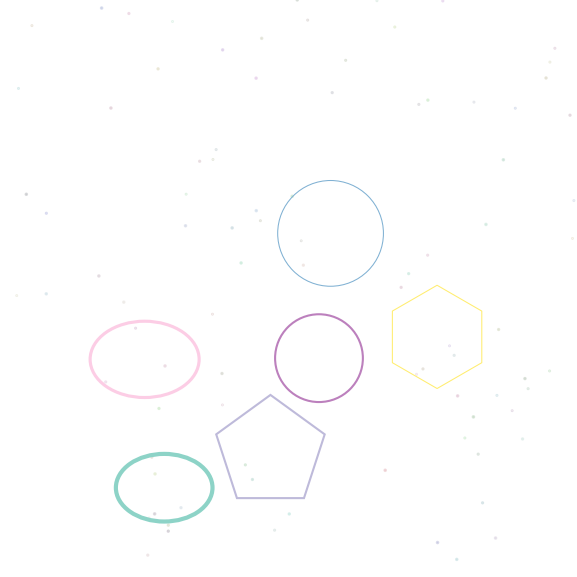[{"shape": "oval", "thickness": 2, "radius": 0.42, "center": [0.284, 0.155]}, {"shape": "pentagon", "thickness": 1, "radius": 0.49, "center": [0.468, 0.217]}, {"shape": "circle", "thickness": 0.5, "radius": 0.46, "center": [0.572, 0.595]}, {"shape": "oval", "thickness": 1.5, "radius": 0.47, "center": [0.25, 0.377]}, {"shape": "circle", "thickness": 1, "radius": 0.38, "center": [0.552, 0.379]}, {"shape": "hexagon", "thickness": 0.5, "radius": 0.45, "center": [0.757, 0.416]}]